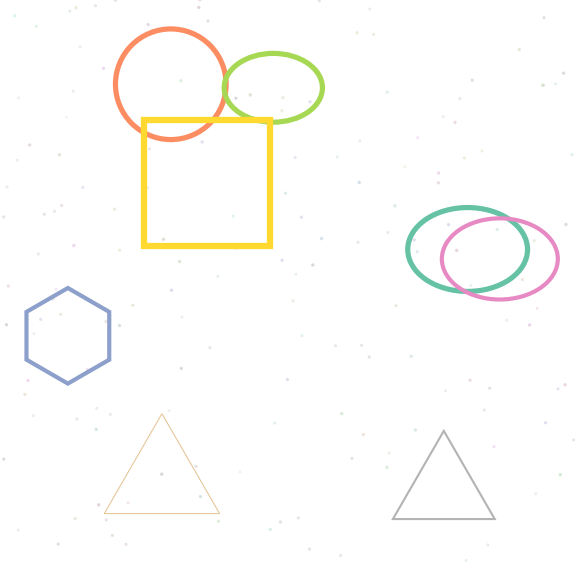[{"shape": "oval", "thickness": 2.5, "radius": 0.52, "center": [0.81, 0.567]}, {"shape": "circle", "thickness": 2.5, "radius": 0.48, "center": [0.296, 0.853]}, {"shape": "hexagon", "thickness": 2, "radius": 0.41, "center": [0.118, 0.418]}, {"shape": "oval", "thickness": 2, "radius": 0.5, "center": [0.866, 0.551]}, {"shape": "oval", "thickness": 2.5, "radius": 0.43, "center": [0.473, 0.847]}, {"shape": "square", "thickness": 3, "radius": 0.55, "center": [0.358, 0.682]}, {"shape": "triangle", "thickness": 0.5, "radius": 0.58, "center": [0.28, 0.167]}, {"shape": "triangle", "thickness": 1, "radius": 0.51, "center": [0.769, 0.151]}]